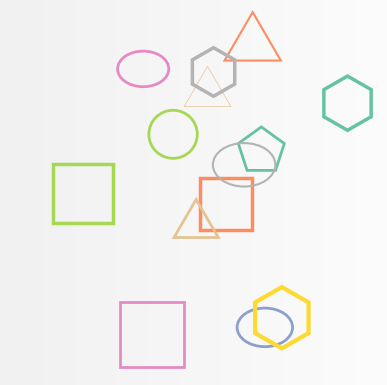[{"shape": "pentagon", "thickness": 2, "radius": 0.31, "center": [0.674, 0.608]}, {"shape": "hexagon", "thickness": 2.5, "radius": 0.35, "center": [0.897, 0.732]}, {"shape": "triangle", "thickness": 1.5, "radius": 0.42, "center": [0.652, 0.885]}, {"shape": "square", "thickness": 2.5, "radius": 0.34, "center": [0.583, 0.47]}, {"shape": "oval", "thickness": 2, "radius": 0.36, "center": [0.683, 0.15]}, {"shape": "oval", "thickness": 2, "radius": 0.33, "center": [0.37, 0.821]}, {"shape": "square", "thickness": 2, "radius": 0.42, "center": [0.392, 0.132]}, {"shape": "square", "thickness": 2.5, "radius": 0.38, "center": [0.214, 0.498]}, {"shape": "circle", "thickness": 2, "radius": 0.31, "center": [0.447, 0.651]}, {"shape": "hexagon", "thickness": 3, "radius": 0.4, "center": [0.727, 0.175]}, {"shape": "triangle", "thickness": 2, "radius": 0.33, "center": [0.506, 0.416]}, {"shape": "triangle", "thickness": 0.5, "radius": 0.35, "center": [0.536, 0.758]}, {"shape": "oval", "thickness": 1.5, "radius": 0.4, "center": [0.63, 0.572]}, {"shape": "hexagon", "thickness": 2.5, "radius": 0.32, "center": [0.551, 0.813]}]